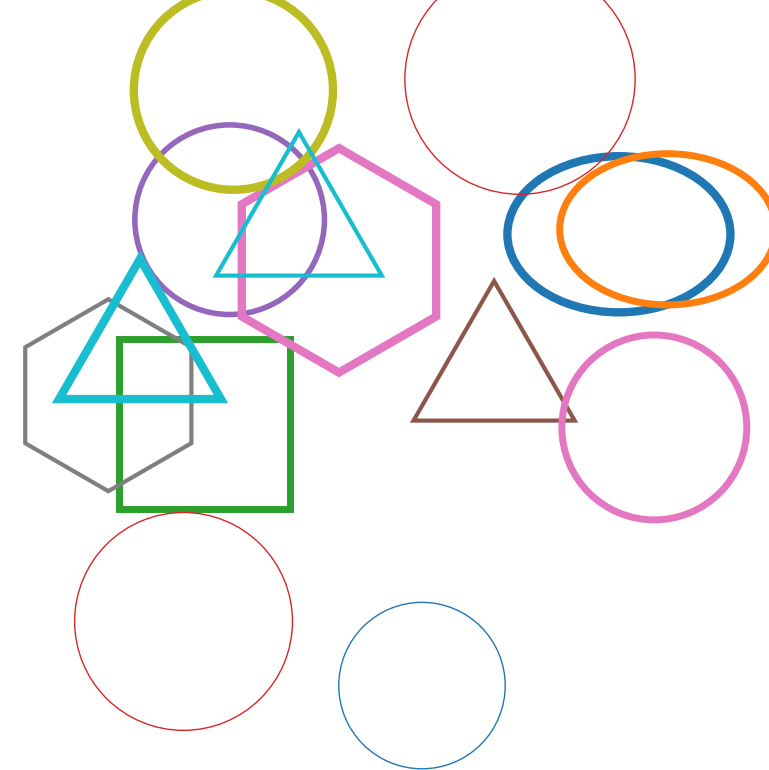[{"shape": "circle", "thickness": 0.5, "radius": 0.54, "center": [0.548, 0.11]}, {"shape": "oval", "thickness": 3, "radius": 0.72, "center": [0.804, 0.696]}, {"shape": "oval", "thickness": 2.5, "radius": 0.7, "center": [0.867, 0.702]}, {"shape": "square", "thickness": 2.5, "radius": 0.55, "center": [0.266, 0.449]}, {"shape": "circle", "thickness": 0.5, "radius": 0.71, "center": [0.238, 0.193]}, {"shape": "circle", "thickness": 0.5, "radius": 0.75, "center": [0.675, 0.897]}, {"shape": "circle", "thickness": 2, "radius": 0.62, "center": [0.298, 0.715]}, {"shape": "triangle", "thickness": 1.5, "radius": 0.6, "center": [0.642, 0.514]}, {"shape": "circle", "thickness": 2.5, "radius": 0.6, "center": [0.85, 0.445]}, {"shape": "hexagon", "thickness": 3, "radius": 0.73, "center": [0.44, 0.662]}, {"shape": "hexagon", "thickness": 1.5, "radius": 0.62, "center": [0.141, 0.487]}, {"shape": "circle", "thickness": 3, "radius": 0.65, "center": [0.303, 0.883]}, {"shape": "triangle", "thickness": 3, "radius": 0.61, "center": [0.182, 0.542]}, {"shape": "triangle", "thickness": 1.5, "radius": 0.62, "center": [0.388, 0.704]}]